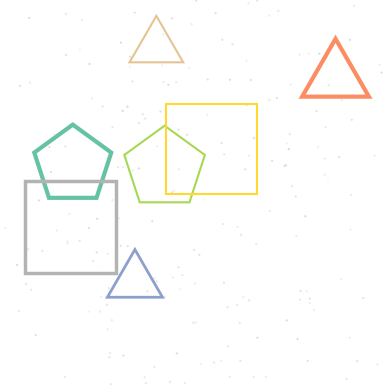[{"shape": "pentagon", "thickness": 3, "radius": 0.53, "center": [0.189, 0.571]}, {"shape": "triangle", "thickness": 3, "radius": 0.5, "center": [0.872, 0.799]}, {"shape": "triangle", "thickness": 2, "radius": 0.41, "center": [0.35, 0.269]}, {"shape": "pentagon", "thickness": 1.5, "radius": 0.55, "center": [0.428, 0.564]}, {"shape": "square", "thickness": 1.5, "radius": 0.59, "center": [0.55, 0.613]}, {"shape": "triangle", "thickness": 1.5, "radius": 0.4, "center": [0.406, 0.878]}, {"shape": "square", "thickness": 2.5, "radius": 0.59, "center": [0.184, 0.41]}]